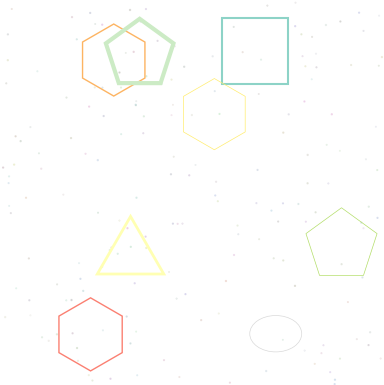[{"shape": "square", "thickness": 1.5, "radius": 0.43, "center": [0.662, 0.868]}, {"shape": "triangle", "thickness": 2, "radius": 0.5, "center": [0.339, 0.338]}, {"shape": "hexagon", "thickness": 1, "radius": 0.47, "center": [0.235, 0.132]}, {"shape": "hexagon", "thickness": 1, "radius": 0.47, "center": [0.295, 0.844]}, {"shape": "pentagon", "thickness": 0.5, "radius": 0.49, "center": [0.887, 0.363]}, {"shape": "oval", "thickness": 0.5, "radius": 0.34, "center": [0.716, 0.133]}, {"shape": "pentagon", "thickness": 3, "radius": 0.46, "center": [0.363, 0.859]}, {"shape": "hexagon", "thickness": 0.5, "radius": 0.46, "center": [0.557, 0.704]}]